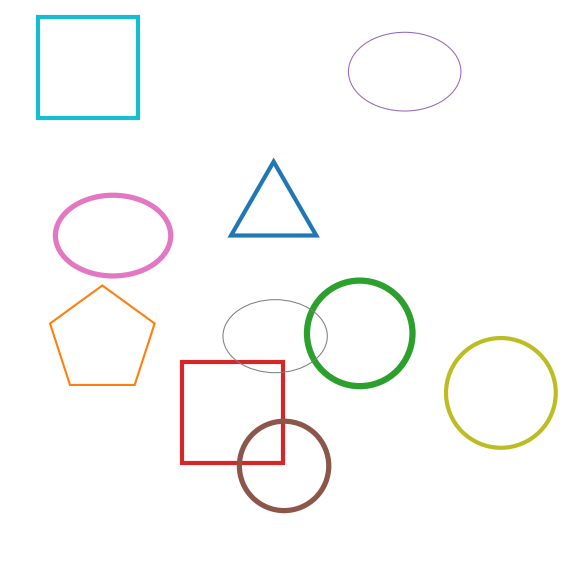[{"shape": "triangle", "thickness": 2, "radius": 0.43, "center": [0.474, 0.634]}, {"shape": "pentagon", "thickness": 1, "radius": 0.48, "center": [0.177, 0.41]}, {"shape": "circle", "thickness": 3, "radius": 0.46, "center": [0.623, 0.422]}, {"shape": "square", "thickness": 2, "radius": 0.44, "center": [0.403, 0.285]}, {"shape": "oval", "thickness": 0.5, "radius": 0.49, "center": [0.701, 0.875]}, {"shape": "circle", "thickness": 2.5, "radius": 0.39, "center": [0.492, 0.192]}, {"shape": "oval", "thickness": 2.5, "radius": 0.5, "center": [0.196, 0.591]}, {"shape": "oval", "thickness": 0.5, "radius": 0.45, "center": [0.476, 0.417]}, {"shape": "circle", "thickness": 2, "radius": 0.48, "center": [0.867, 0.319]}, {"shape": "square", "thickness": 2, "radius": 0.44, "center": [0.153, 0.882]}]